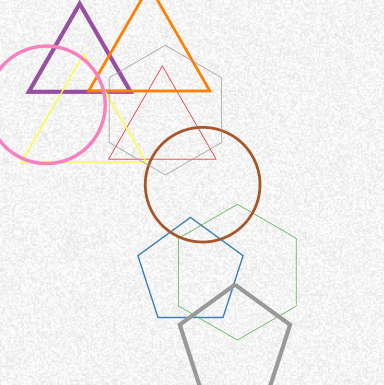[{"shape": "triangle", "thickness": 0.5, "radius": 0.81, "center": [0.422, 0.667]}, {"shape": "pentagon", "thickness": 1, "radius": 0.72, "center": [0.495, 0.292]}, {"shape": "hexagon", "thickness": 0.5, "radius": 0.88, "center": [0.617, 0.293]}, {"shape": "triangle", "thickness": 3, "radius": 0.76, "center": [0.207, 0.838]}, {"shape": "triangle", "thickness": 2, "radius": 0.91, "center": [0.388, 0.855]}, {"shape": "triangle", "thickness": 1, "radius": 0.93, "center": [0.218, 0.673]}, {"shape": "circle", "thickness": 2, "radius": 0.74, "center": [0.526, 0.52]}, {"shape": "circle", "thickness": 2.5, "radius": 0.76, "center": [0.121, 0.728]}, {"shape": "hexagon", "thickness": 0.5, "radius": 0.84, "center": [0.429, 0.714]}, {"shape": "pentagon", "thickness": 3, "radius": 0.75, "center": [0.61, 0.11]}]